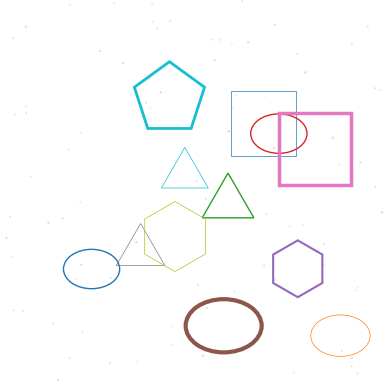[{"shape": "oval", "thickness": 1, "radius": 0.36, "center": [0.238, 0.301]}, {"shape": "square", "thickness": 0.5, "radius": 0.42, "center": [0.685, 0.68]}, {"shape": "oval", "thickness": 0.5, "radius": 0.38, "center": [0.884, 0.128]}, {"shape": "triangle", "thickness": 1, "radius": 0.39, "center": [0.592, 0.473]}, {"shape": "oval", "thickness": 1, "radius": 0.37, "center": [0.724, 0.653]}, {"shape": "hexagon", "thickness": 1.5, "radius": 0.37, "center": [0.773, 0.302]}, {"shape": "oval", "thickness": 3, "radius": 0.49, "center": [0.581, 0.154]}, {"shape": "square", "thickness": 2.5, "radius": 0.47, "center": [0.819, 0.613]}, {"shape": "triangle", "thickness": 0.5, "radius": 0.36, "center": [0.365, 0.347]}, {"shape": "hexagon", "thickness": 0.5, "radius": 0.45, "center": [0.455, 0.386]}, {"shape": "triangle", "thickness": 0.5, "radius": 0.35, "center": [0.48, 0.547]}, {"shape": "pentagon", "thickness": 2, "radius": 0.48, "center": [0.44, 0.744]}]